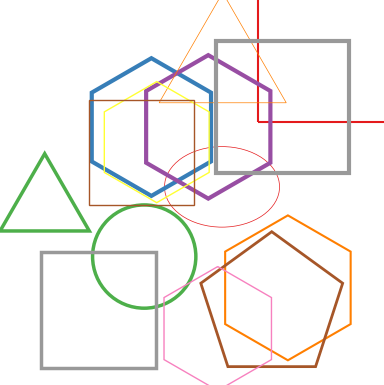[{"shape": "oval", "thickness": 0.5, "radius": 0.75, "center": [0.577, 0.515]}, {"shape": "square", "thickness": 1.5, "radius": 0.94, "center": [0.858, 0.872]}, {"shape": "hexagon", "thickness": 3, "radius": 0.89, "center": [0.393, 0.67]}, {"shape": "triangle", "thickness": 2.5, "radius": 0.67, "center": [0.116, 0.467]}, {"shape": "circle", "thickness": 2.5, "radius": 0.67, "center": [0.375, 0.334]}, {"shape": "hexagon", "thickness": 3, "radius": 0.93, "center": [0.541, 0.67]}, {"shape": "triangle", "thickness": 0.5, "radius": 0.95, "center": [0.578, 0.828]}, {"shape": "hexagon", "thickness": 1.5, "radius": 0.94, "center": [0.748, 0.252]}, {"shape": "hexagon", "thickness": 1, "radius": 0.79, "center": [0.407, 0.631]}, {"shape": "pentagon", "thickness": 2, "radius": 0.97, "center": [0.706, 0.204]}, {"shape": "square", "thickness": 1, "radius": 0.68, "center": [0.367, 0.603]}, {"shape": "hexagon", "thickness": 1, "radius": 0.81, "center": [0.566, 0.147]}, {"shape": "square", "thickness": 3, "radius": 0.86, "center": [0.733, 0.723]}, {"shape": "square", "thickness": 2.5, "radius": 0.75, "center": [0.256, 0.195]}]